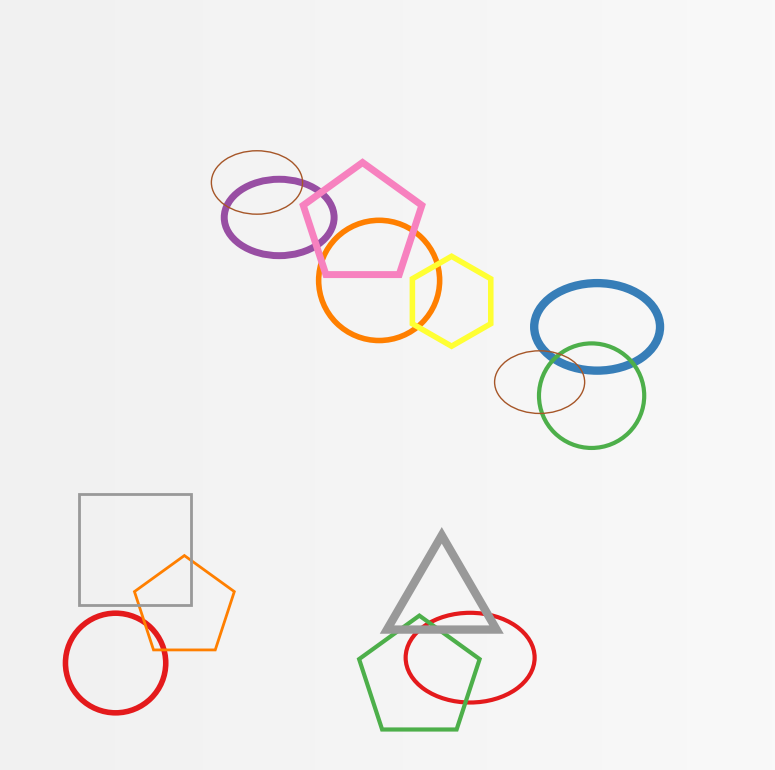[{"shape": "oval", "thickness": 1.5, "radius": 0.42, "center": [0.607, 0.146]}, {"shape": "circle", "thickness": 2, "radius": 0.32, "center": [0.149, 0.139]}, {"shape": "oval", "thickness": 3, "radius": 0.41, "center": [0.77, 0.575]}, {"shape": "pentagon", "thickness": 1.5, "radius": 0.41, "center": [0.541, 0.119]}, {"shape": "circle", "thickness": 1.5, "radius": 0.34, "center": [0.763, 0.486]}, {"shape": "oval", "thickness": 2.5, "radius": 0.35, "center": [0.36, 0.718]}, {"shape": "pentagon", "thickness": 1, "radius": 0.34, "center": [0.238, 0.211]}, {"shape": "circle", "thickness": 2, "radius": 0.39, "center": [0.489, 0.636]}, {"shape": "hexagon", "thickness": 2, "radius": 0.29, "center": [0.583, 0.609]}, {"shape": "oval", "thickness": 0.5, "radius": 0.29, "center": [0.332, 0.763]}, {"shape": "oval", "thickness": 0.5, "radius": 0.29, "center": [0.696, 0.504]}, {"shape": "pentagon", "thickness": 2.5, "radius": 0.4, "center": [0.468, 0.708]}, {"shape": "square", "thickness": 1, "radius": 0.36, "center": [0.174, 0.287]}, {"shape": "triangle", "thickness": 3, "radius": 0.41, "center": [0.57, 0.223]}]